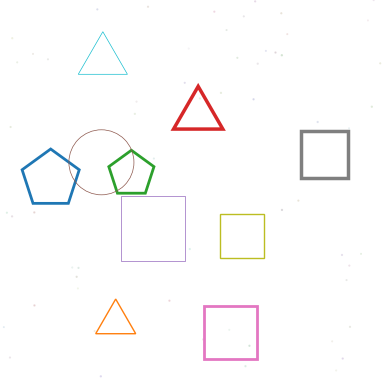[{"shape": "pentagon", "thickness": 2, "radius": 0.39, "center": [0.132, 0.535]}, {"shape": "triangle", "thickness": 1, "radius": 0.3, "center": [0.301, 0.163]}, {"shape": "pentagon", "thickness": 2, "radius": 0.31, "center": [0.341, 0.548]}, {"shape": "triangle", "thickness": 2.5, "radius": 0.37, "center": [0.515, 0.702]}, {"shape": "square", "thickness": 0.5, "radius": 0.42, "center": [0.397, 0.407]}, {"shape": "circle", "thickness": 0.5, "radius": 0.42, "center": [0.263, 0.578]}, {"shape": "square", "thickness": 2, "radius": 0.34, "center": [0.599, 0.136]}, {"shape": "square", "thickness": 2.5, "radius": 0.31, "center": [0.843, 0.599]}, {"shape": "square", "thickness": 1, "radius": 0.29, "center": [0.629, 0.387]}, {"shape": "triangle", "thickness": 0.5, "radius": 0.37, "center": [0.267, 0.844]}]